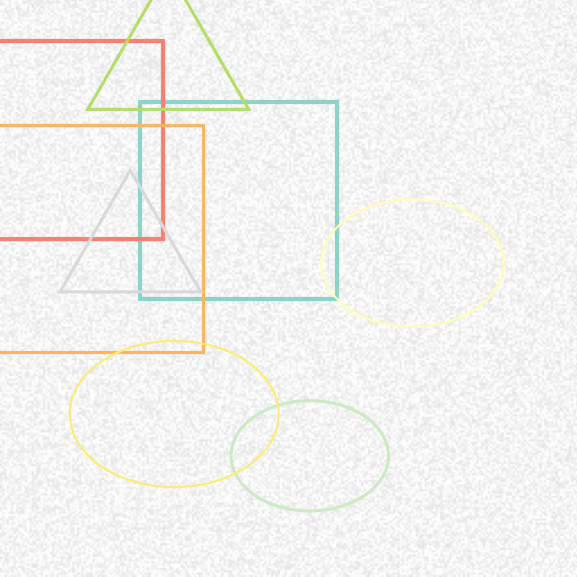[{"shape": "square", "thickness": 2, "radius": 0.85, "center": [0.413, 0.651]}, {"shape": "oval", "thickness": 1, "radius": 0.79, "center": [0.714, 0.544]}, {"shape": "square", "thickness": 2, "radius": 0.86, "center": [0.112, 0.757]}, {"shape": "square", "thickness": 1.5, "radius": 0.98, "center": [0.155, 0.586]}, {"shape": "triangle", "thickness": 1.5, "radius": 0.8, "center": [0.291, 0.89]}, {"shape": "triangle", "thickness": 1.5, "radius": 0.7, "center": [0.226, 0.564]}, {"shape": "oval", "thickness": 1.5, "radius": 0.68, "center": [0.537, 0.21]}, {"shape": "oval", "thickness": 1, "radius": 0.9, "center": [0.302, 0.282]}]